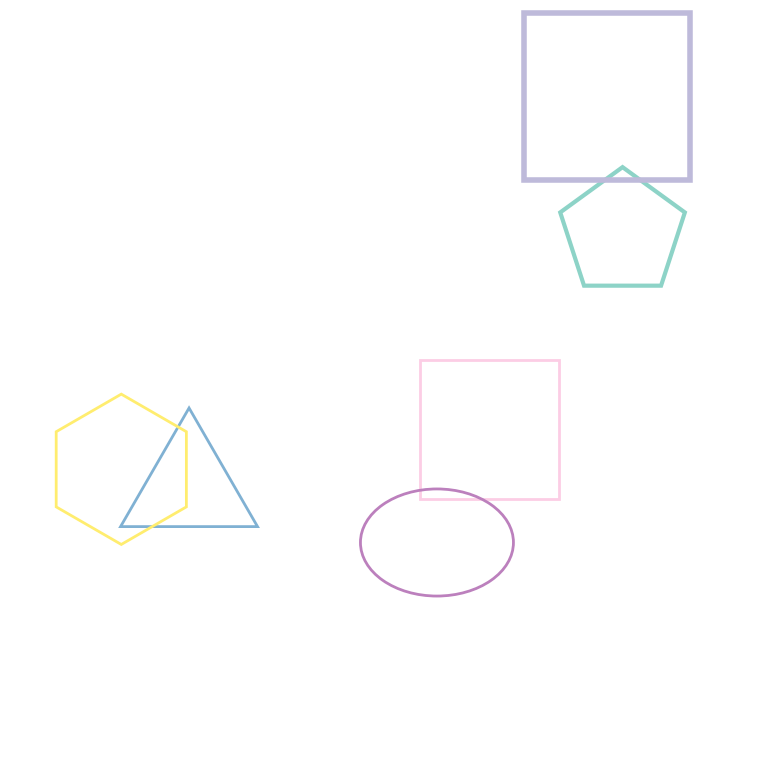[{"shape": "pentagon", "thickness": 1.5, "radius": 0.43, "center": [0.809, 0.698]}, {"shape": "square", "thickness": 2, "radius": 0.54, "center": [0.788, 0.875]}, {"shape": "triangle", "thickness": 1, "radius": 0.51, "center": [0.246, 0.367]}, {"shape": "square", "thickness": 1, "radius": 0.45, "center": [0.636, 0.442]}, {"shape": "oval", "thickness": 1, "radius": 0.5, "center": [0.567, 0.295]}, {"shape": "hexagon", "thickness": 1, "radius": 0.49, "center": [0.158, 0.391]}]